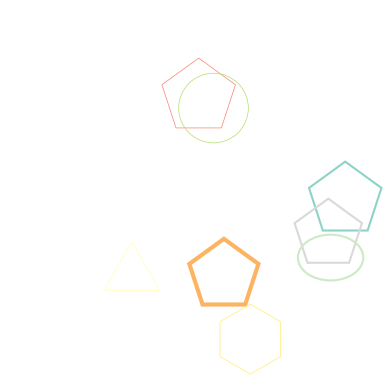[{"shape": "pentagon", "thickness": 1.5, "radius": 0.49, "center": [0.897, 0.481]}, {"shape": "triangle", "thickness": 0.5, "radius": 0.42, "center": [0.342, 0.288]}, {"shape": "pentagon", "thickness": 0.5, "radius": 0.5, "center": [0.516, 0.749]}, {"shape": "pentagon", "thickness": 3, "radius": 0.47, "center": [0.582, 0.285]}, {"shape": "circle", "thickness": 0.5, "radius": 0.45, "center": [0.555, 0.719]}, {"shape": "pentagon", "thickness": 1.5, "radius": 0.46, "center": [0.853, 0.392]}, {"shape": "oval", "thickness": 1.5, "radius": 0.42, "center": [0.859, 0.331]}, {"shape": "hexagon", "thickness": 0.5, "radius": 0.45, "center": [0.65, 0.119]}]